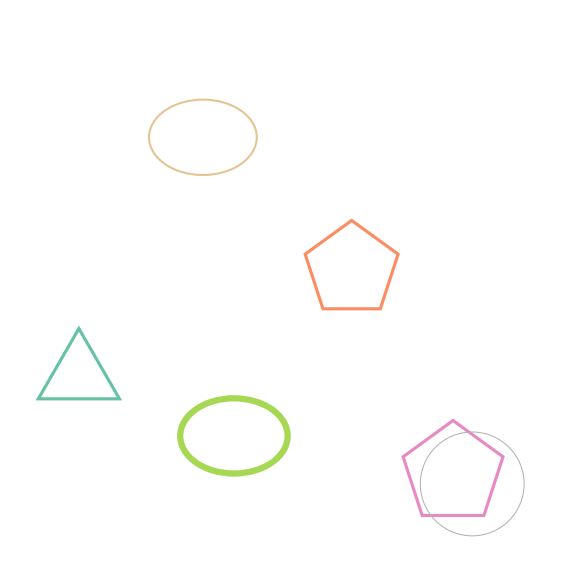[{"shape": "triangle", "thickness": 1.5, "radius": 0.41, "center": [0.137, 0.349]}, {"shape": "pentagon", "thickness": 1.5, "radius": 0.42, "center": [0.609, 0.533]}, {"shape": "pentagon", "thickness": 1.5, "radius": 0.45, "center": [0.785, 0.18]}, {"shape": "oval", "thickness": 3, "radius": 0.47, "center": [0.405, 0.244]}, {"shape": "oval", "thickness": 1, "radius": 0.47, "center": [0.351, 0.761]}, {"shape": "circle", "thickness": 0.5, "radius": 0.45, "center": [0.818, 0.161]}]